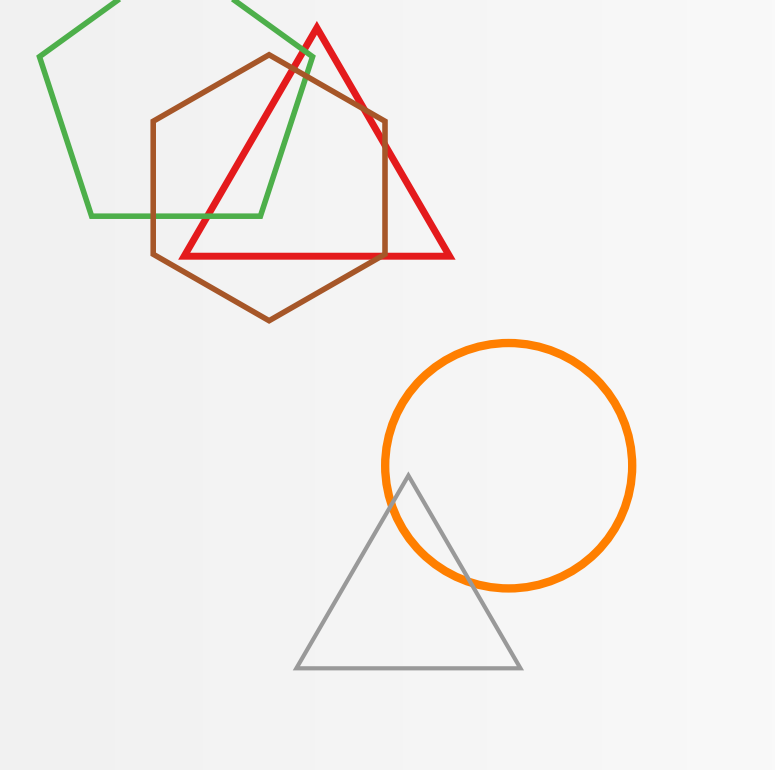[{"shape": "triangle", "thickness": 2.5, "radius": 0.99, "center": [0.409, 0.766]}, {"shape": "pentagon", "thickness": 2, "radius": 0.93, "center": [0.227, 0.869]}, {"shape": "circle", "thickness": 3, "radius": 0.8, "center": [0.656, 0.395]}, {"shape": "hexagon", "thickness": 2, "radius": 0.86, "center": [0.347, 0.756]}, {"shape": "triangle", "thickness": 1.5, "radius": 0.83, "center": [0.527, 0.216]}]